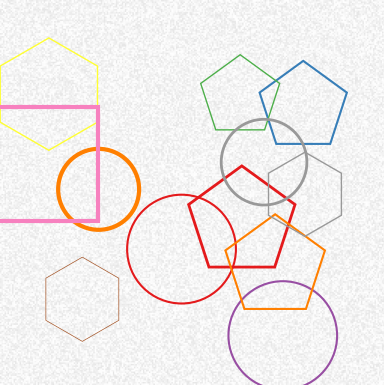[{"shape": "circle", "thickness": 1.5, "radius": 0.71, "center": [0.471, 0.353]}, {"shape": "pentagon", "thickness": 2, "radius": 0.73, "center": [0.628, 0.424]}, {"shape": "pentagon", "thickness": 1.5, "radius": 0.6, "center": [0.788, 0.723]}, {"shape": "pentagon", "thickness": 1, "radius": 0.54, "center": [0.624, 0.75]}, {"shape": "circle", "thickness": 1.5, "radius": 0.71, "center": [0.735, 0.128]}, {"shape": "pentagon", "thickness": 1.5, "radius": 0.68, "center": [0.715, 0.308]}, {"shape": "circle", "thickness": 3, "radius": 0.53, "center": [0.256, 0.508]}, {"shape": "hexagon", "thickness": 1, "radius": 0.73, "center": [0.127, 0.756]}, {"shape": "hexagon", "thickness": 0.5, "radius": 0.55, "center": [0.214, 0.223]}, {"shape": "square", "thickness": 3, "radius": 0.74, "center": [0.107, 0.575]}, {"shape": "hexagon", "thickness": 1, "radius": 0.55, "center": [0.792, 0.495]}, {"shape": "circle", "thickness": 2, "radius": 0.56, "center": [0.686, 0.579]}]